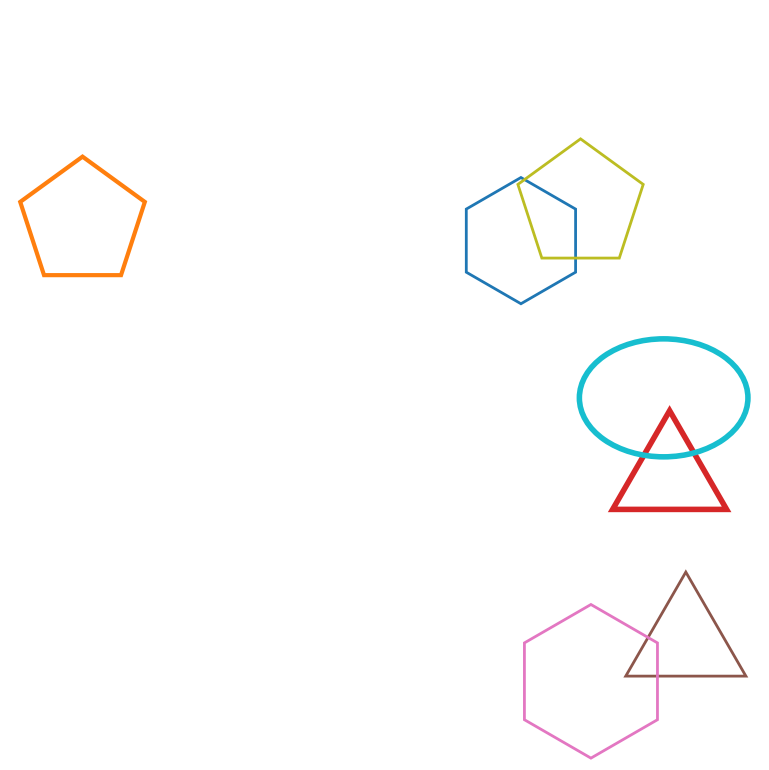[{"shape": "hexagon", "thickness": 1, "radius": 0.41, "center": [0.677, 0.687]}, {"shape": "pentagon", "thickness": 1.5, "radius": 0.43, "center": [0.107, 0.711]}, {"shape": "triangle", "thickness": 2, "radius": 0.43, "center": [0.87, 0.381]}, {"shape": "triangle", "thickness": 1, "radius": 0.45, "center": [0.891, 0.167]}, {"shape": "hexagon", "thickness": 1, "radius": 0.5, "center": [0.767, 0.115]}, {"shape": "pentagon", "thickness": 1, "radius": 0.43, "center": [0.754, 0.734]}, {"shape": "oval", "thickness": 2, "radius": 0.55, "center": [0.862, 0.483]}]